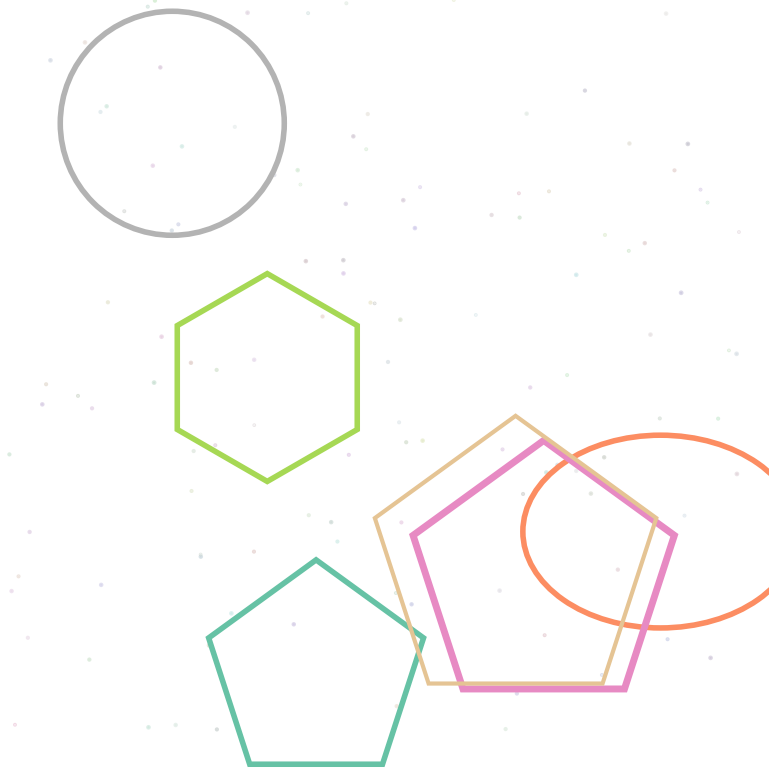[{"shape": "pentagon", "thickness": 2, "radius": 0.73, "center": [0.411, 0.126]}, {"shape": "oval", "thickness": 2, "radius": 0.89, "center": [0.858, 0.31]}, {"shape": "pentagon", "thickness": 2.5, "radius": 0.89, "center": [0.706, 0.25]}, {"shape": "hexagon", "thickness": 2, "radius": 0.67, "center": [0.347, 0.51]}, {"shape": "pentagon", "thickness": 1.5, "radius": 0.96, "center": [0.67, 0.268]}, {"shape": "circle", "thickness": 2, "radius": 0.73, "center": [0.224, 0.84]}]